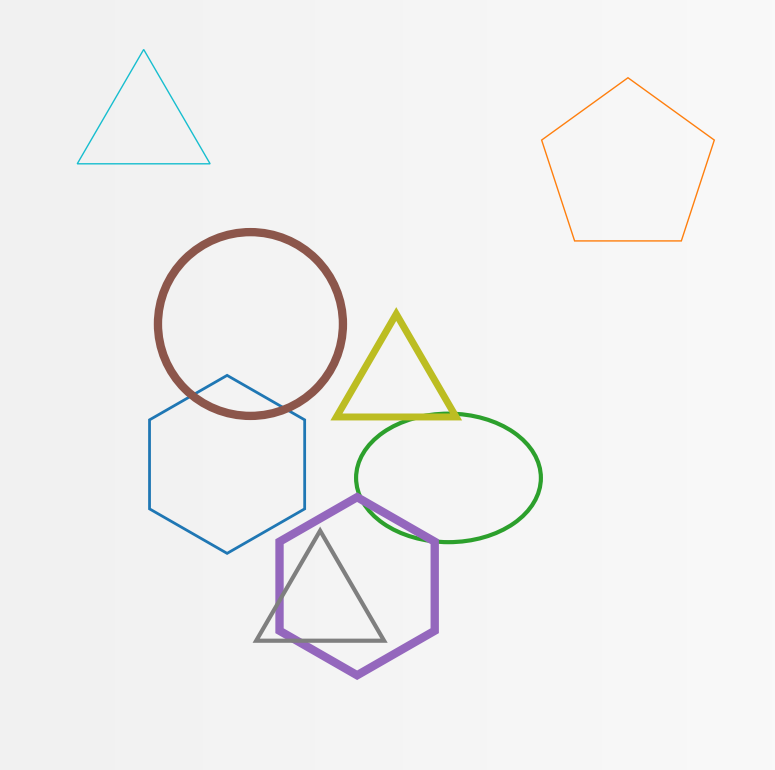[{"shape": "hexagon", "thickness": 1, "radius": 0.58, "center": [0.293, 0.397]}, {"shape": "pentagon", "thickness": 0.5, "radius": 0.59, "center": [0.81, 0.782]}, {"shape": "oval", "thickness": 1.5, "radius": 0.6, "center": [0.579, 0.379]}, {"shape": "hexagon", "thickness": 3, "radius": 0.58, "center": [0.461, 0.239]}, {"shape": "circle", "thickness": 3, "radius": 0.6, "center": [0.323, 0.579]}, {"shape": "triangle", "thickness": 1.5, "radius": 0.48, "center": [0.413, 0.216]}, {"shape": "triangle", "thickness": 2.5, "radius": 0.45, "center": [0.511, 0.503]}, {"shape": "triangle", "thickness": 0.5, "radius": 0.49, "center": [0.185, 0.837]}]